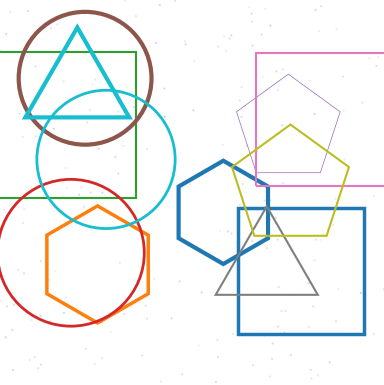[{"shape": "square", "thickness": 2.5, "radius": 0.82, "center": [0.781, 0.296]}, {"shape": "hexagon", "thickness": 3, "radius": 0.67, "center": [0.58, 0.448]}, {"shape": "hexagon", "thickness": 2.5, "radius": 0.76, "center": [0.253, 0.313]}, {"shape": "square", "thickness": 1.5, "radius": 0.95, "center": [0.165, 0.676]}, {"shape": "circle", "thickness": 2, "radius": 0.95, "center": [0.184, 0.343]}, {"shape": "pentagon", "thickness": 0.5, "radius": 0.71, "center": [0.749, 0.666]}, {"shape": "circle", "thickness": 3, "radius": 0.86, "center": [0.221, 0.797]}, {"shape": "square", "thickness": 1.5, "radius": 0.86, "center": [0.838, 0.689]}, {"shape": "triangle", "thickness": 1.5, "radius": 0.77, "center": [0.693, 0.311]}, {"shape": "pentagon", "thickness": 1.5, "radius": 0.8, "center": [0.754, 0.517]}, {"shape": "triangle", "thickness": 3, "radius": 0.78, "center": [0.201, 0.773]}, {"shape": "circle", "thickness": 2, "radius": 0.9, "center": [0.275, 0.586]}]